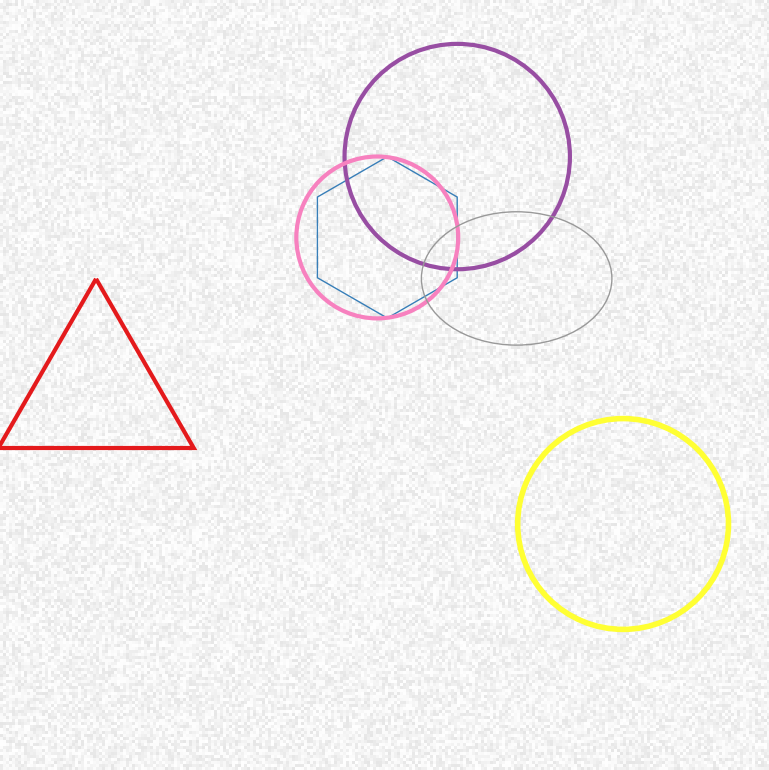[{"shape": "triangle", "thickness": 1.5, "radius": 0.73, "center": [0.125, 0.491]}, {"shape": "hexagon", "thickness": 0.5, "radius": 0.52, "center": [0.503, 0.692]}, {"shape": "circle", "thickness": 1.5, "radius": 0.73, "center": [0.594, 0.797]}, {"shape": "circle", "thickness": 2, "radius": 0.68, "center": [0.809, 0.319]}, {"shape": "circle", "thickness": 1.5, "radius": 0.53, "center": [0.49, 0.692]}, {"shape": "oval", "thickness": 0.5, "radius": 0.62, "center": [0.671, 0.638]}]